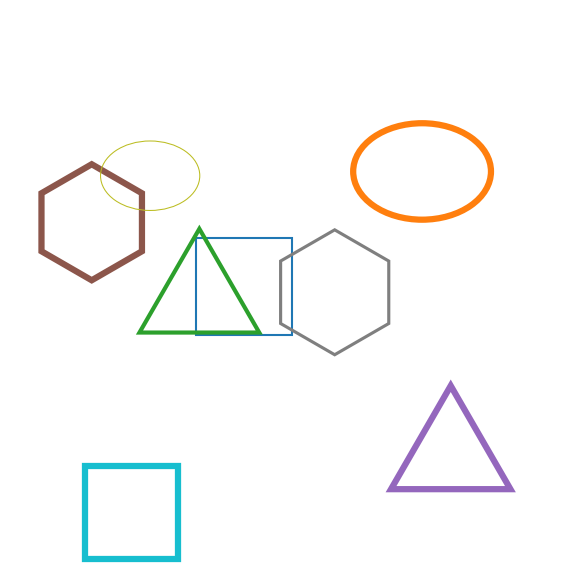[{"shape": "square", "thickness": 1, "radius": 0.42, "center": [0.423, 0.503]}, {"shape": "oval", "thickness": 3, "radius": 0.6, "center": [0.731, 0.702]}, {"shape": "triangle", "thickness": 2, "radius": 0.6, "center": [0.345, 0.483]}, {"shape": "triangle", "thickness": 3, "radius": 0.6, "center": [0.78, 0.212]}, {"shape": "hexagon", "thickness": 3, "radius": 0.5, "center": [0.159, 0.614]}, {"shape": "hexagon", "thickness": 1.5, "radius": 0.54, "center": [0.58, 0.493]}, {"shape": "oval", "thickness": 0.5, "radius": 0.43, "center": [0.26, 0.695]}, {"shape": "square", "thickness": 3, "radius": 0.4, "center": [0.228, 0.112]}]